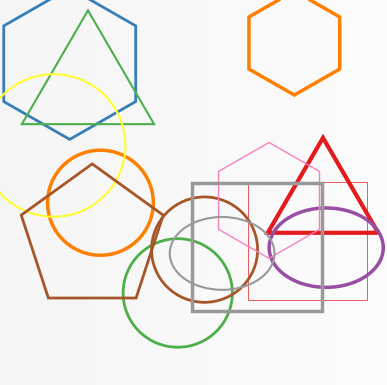[{"shape": "square", "thickness": 0.5, "radius": 0.77, "center": [0.794, 0.374]}, {"shape": "triangle", "thickness": 3, "radius": 0.82, "center": [0.834, 0.478]}, {"shape": "hexagon", "thickness": 2, "radius": 0.98, "center": [0.18, 0.835]}, {"shape": "triangle", "thickness": 1.5, "radius": 0.98, "center": [0.227, 0.776]}, {"shape": "circle", "thickness": 2, "radius": 0.7, "center": [0.459, 0.239]}, {"shape": "oval", "thickness": 2.5, "radius": 0.74, "center": [0.842, 0.357]}, {"shape": "hexagon", "thickness": 2.5, "radius": 0.68, "center": [0.76, 0.888]}, {"shape": "circle", "thickness": 2.5, "radius": 0.68, "center": [0.259, 0.473]}, {"shape": "circle", "thickness": 1.5, "radius": 0.93, "center": [0.138, 0.622]}, {"shape": "pentagon", "thickness": 2, "radius": 0.96, "center": [0.238, 0.382]}, {"shape": "circle", "thickness": 2, "radius": 0.68, "center": [0.528, 0.352]}, {"shape": "hexagon", "thickness": 1, "radius": 0.75, "center": [0.694, 0.479]}, {"shape": "oval", "thickness": 1.5, "radius": 0.68, "center": [0.573, 0.342]}, {"shape": "square", "thickness": 2.5, "radius": 0.83, "center": [0.663, 0.359]}]